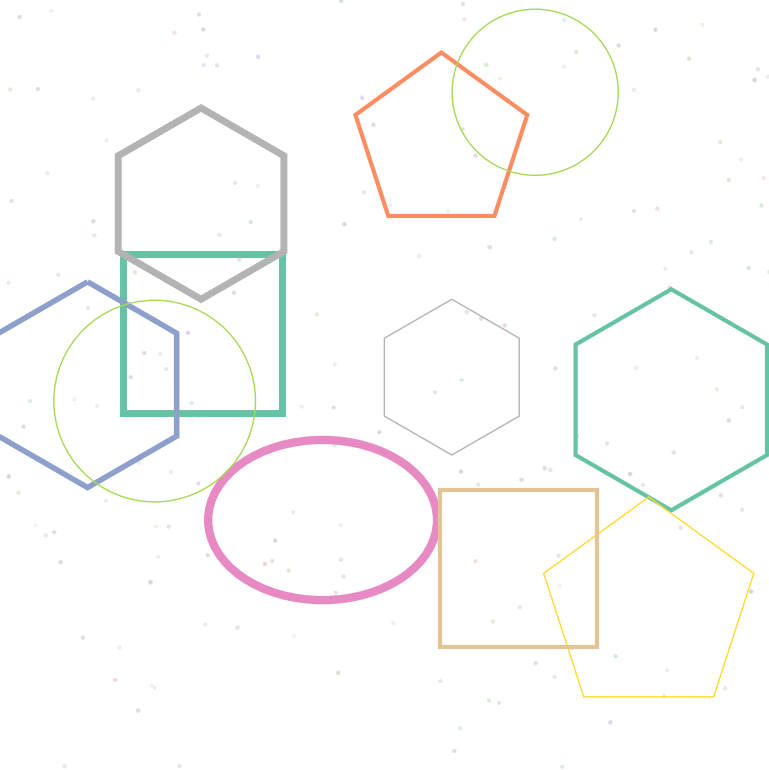[{"shape": "square", "thickness": 2.5, "radius": 0.52, "center": [0.263, 0.567]}, {"shape": "hexagon", "thickness": 1.5, "radius": 0.72, "center": [0.872, 0.481]}, {"shape": "pentagon", "thickness": 1.5, "radius": 0.59, "center": [0.573, 0.814]}, {"shape": "hexagon", "thickness": 2, "radius": 0.67, "center": [0.114, 0.5]}, {"shape": "oval", "thickness": 3, "radius": 0.74, "center": [0.419, 0.325]}, {"shape": "circle", "thickness": 0.5, "radius": 0.65, "center": [0.201, 0.479]}, {"shape": "circle", "thickness": 0.5, "radius": 0.54, "center": [0.695, 0.88]}, {"shape": "pentagon", "thickness": 0.5, "radius": 0.72, "center": [0.842, 0.211]}, {"shape": "square", "thickness": 1.5, "radius": 0.51, "center": [0.673, 0.261]}, {"shape": "hexagon", "thickness": 0.5, "radius": 0.51, "center": [0.587, 0.51]}, {"shape": "hexagon", "thickness": 2.5, "radius": 0.62, "center": [0.261, 0.736]}]